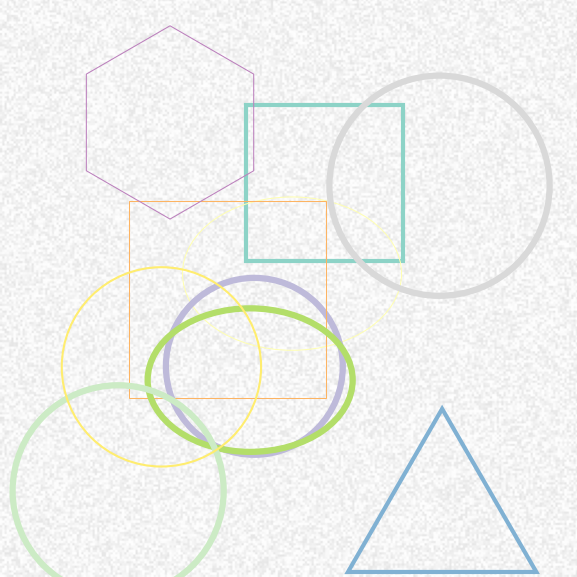[{"shape": "square", "thickness": 2, "radius": 0.68, "center": [0.562, 0.682]}, {"shape": "oval", "thickness": 0.5, "radius": 0.95, "center": [0.506, 0.525]}, {"shape": "circle", "thickness": 3, "radius": 0.77, "center": [0.44, 0.365]}, {"shape": "triangle", "thickness": 2, "radius": 0.94, "center": [0.766, 0.103]}, {"shape": "square", "thickness": 0.5, "radius": 0.85, "center": [0.394, 0.481]}, {"shape": "oval", "thickness": 3, "radius": 0.89, "center": [0.433, 0.341]}, {"shape": "circle", "thickness": 3, "radius": 0.95, "center": [0.761, 0.678]}, {"shape": "hexagon", "thickness": 0.5, "radius": 0.84, "center": [0.294, 0.787]}, {"shape": "circle", "thickness": 3, "radius": 0.91, "center": [0.205, 0.149]}, {"shape": "circle", "thickness": 1, "radius": 0.86, "center": [0.28, 0.364]}]